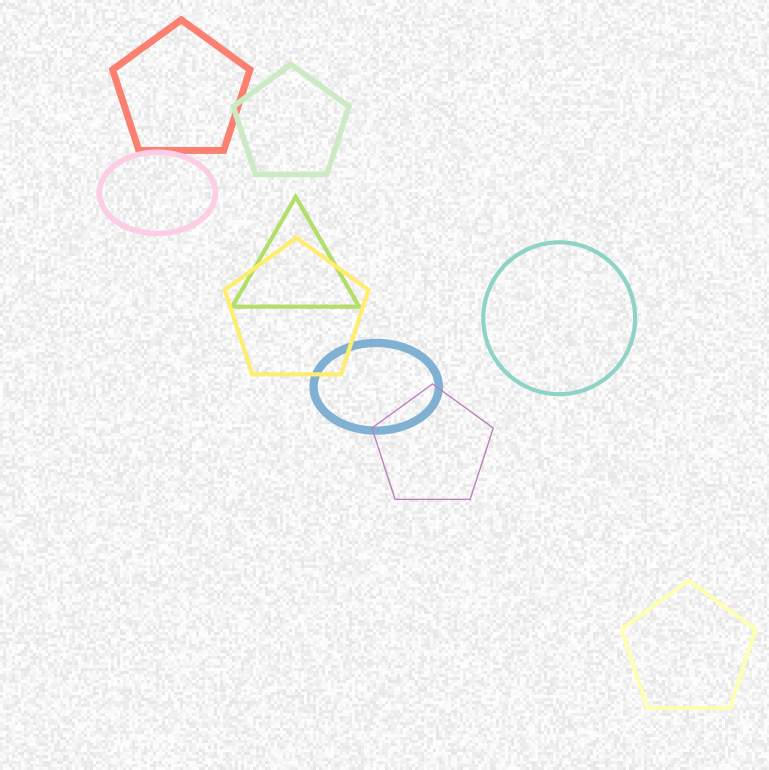[{"shape": "circle", "thickness": 1.5, "radius": 0.49, "center": [0.726, 0.587]}, {"shape": "pentagon", "thickness": 1.5, "radius": 0.46, "center": [0.894, 0.154]}, {"shape": "pentagon", "thickness": 2.5, "radius": 0.47, "center": [0.235, 0.881]}, {"shape": "oval", "thickness": 3, "radius": 0.41, "center": [0.489, 0.498]}, {"shape": "triangle", "thickness": 1.5, "radius": 0.48, "center": [0.384, 0.649]}, {"shape": "oval", "thickness": 2, "radius": 0.38, "center": [0.204, 0.75]}, {"shape": "pentagon", "thickness": 0.5, "radius": 0.41, "center": [0.562, 0.419]}, {"shape": "pentagon", "thickness": 2, "radius": 0.39, "center": [0.378, 0.837]}, {"shape": "pentagon", "thickness": 1.5, "radius": 0.49, "center": [0.385, 0.593]}]